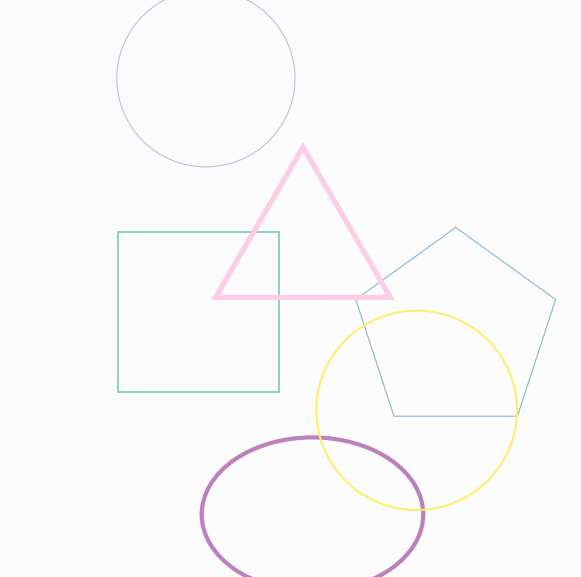[{"shape": "square", "thickness": 1, "radius": 0.69, "center": [0.341, 0.459]}, {"shape": "circle", "thickness": 0.5, "radius": 0.77, "center": [0.354, 0.863]}, {"shape": "pentagon", "thickness": 0.5, "radius": 0.9, "center": [0.784, 0.425]}, {"shape": "triangle", "thickness": 2.5, "radius": 0.87, "center": [0.521, 0.571]}, {"shape": "oval", "thickness": 2, "radius": 0.95, "center": [0.538, 0.108]}, {"shape": "circle", "thickness": 1, "radius": 0.86, "center": [0.717, 0.289]}]